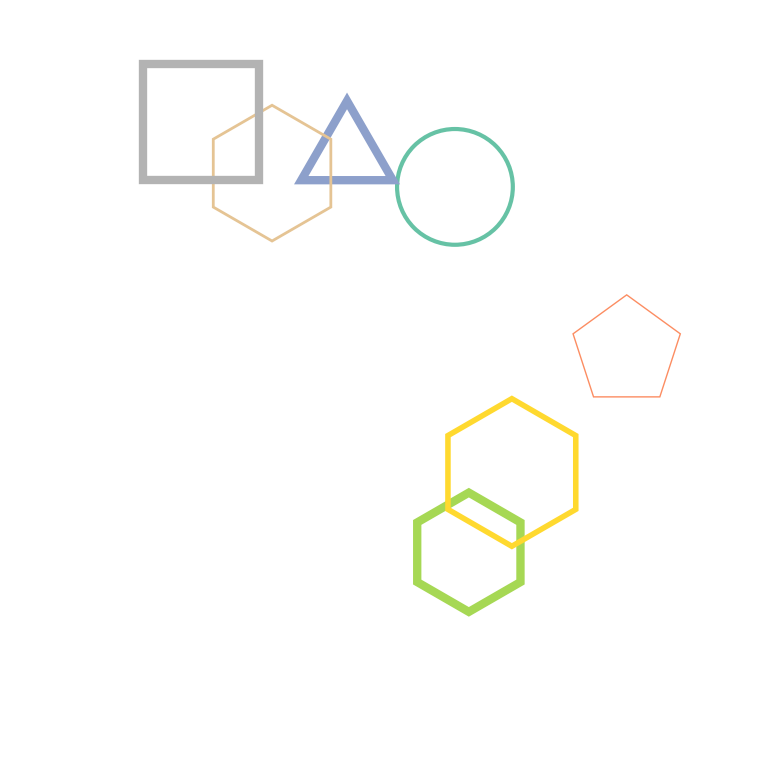[{"shape": "circle", "thickness": 1.5, "radius": 0.38, "center": [0.591, 0.757]}, {"shape": "pentagon", "thickness": 0.5, "radius": 0.37, "center": [0.814, 0.544]}, {"shape": "triangle", "thickness": 3, "radius": 0.34, "center": [0.451, 0.8]}, {"shape": "hexagon", "thickness": 3, "radius": 0.39, "center": [0.609, 0.283]}, {"shape": "hexagon", "thickness": 2, "radius": 0.48, "center": [0.665, 0.386]}, {"shape": "hexagon", "thickness": 1, "radius": 0.44, "center": [0.353, 0.775]}, {"shape": "square", "thickness": 3, "radius": 0.37, "center": [0.261, 0.841]}]